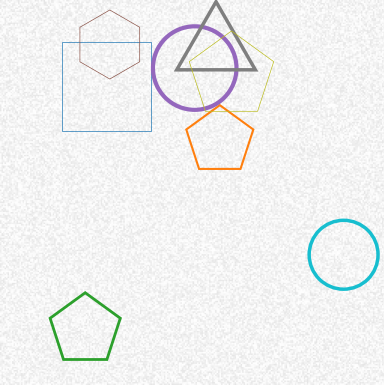[{"shape": "square", "thickness": 0.5, "radius": 0.58, "center": [0.277, 0.777]}, {"shape": "pentagon", "thickness": 1.5, "radius": 0.46, "center": [0.571, 0.635]}, {"shape": "pentagon", "thickness": 2, "radius": 0.48, "center": [0.221, 0.144]}, {"shape": "circle", "thickness": 3, "radius": 0.54, "center": [0.506, 0.823]}, {"shape": "hexagon", "thickness": 0.5, "radius": 0.45, "center": [0.285, 0.884]}, {"shape": "triangle", "thickness": 2.5, "radius": 0.59, "center": [0.561, 0.878]}, {"shape": "pentagon", "thickness": 0.5, "radius": 0.58, "center": [0.601, 0.804]}, {"shape": "circle", "thickness": 2.5, "radius": 0.45, "center": [0.892, 0.338]}]